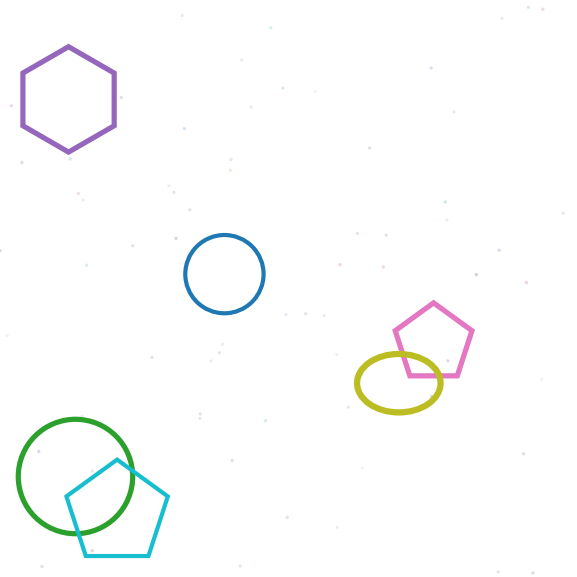[{"shape": "circle", "thickness": 2, "radius": 0.34, "center": [0.389, 0.524]}, {"shape": "circle", "thickness": 2.5, "radius": 0.5, "center": [0.131, 0.174]}, {"shape": "hexagon", "thickness": 2.5, "radius": 0.46, "center": [0.119, 0.827]}, {"shape": "pentagon", "thickness": 2.5, "radius": 0.35, "center": [0.751, 0.405]}, {"shape": "oval", "thickness": 3, "radius": 0.36, "center": [0.691, 0.336]}, {"shape": "pentagon", "thickness": 2, "radius": 0.46, "center": [0.203, 0.111]}]